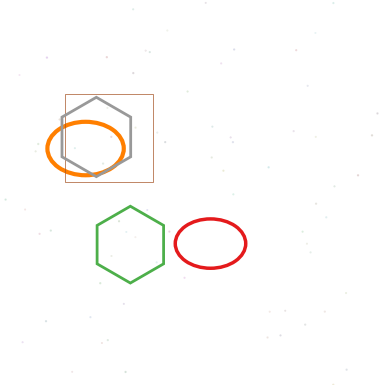[{"shape": "oval", "thickness": 2.5, "radius": 0.46, "center": [0.547, 0.367]}, {"shape": "hexagon", "thickness": 2, "radius": 0.5, "center": [0.339, 0.365]}, {"shape": "oval", "thickness": 3, "radius": 0.5, "center": [0.222, 0.614]}, {"shape": "square", "thickness": 0.5, "radius": 0.57, "center": [0.284, 0.642]}, {"shape": "hexagon", "thickness": 2, "radius": 0.52, "center": [0.25, 0.644]}]